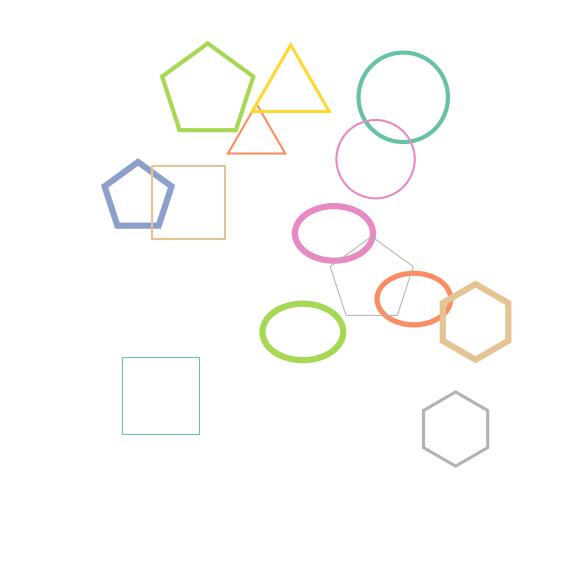[{"shape": "square", "thickness": 0.5, "radius": 0.33, "center": [0.278, 0.314]}, {"shape": "circle", "thickness": 2, "radius": 0.39, "center": [0.698, 0.831]}, {"shape": "oval", "thickness": 2.5, "radius": 0.32, "center": [0.717, 0.481]}, {"shape": "triangle", "thickness": 1, "radius": 0.29, "center": [0.444, 0.762]}, {"shape": "pentagon", "thickness": 3, "radius": 0.3, "center": [0.239, 0.658]}, {"shape": "oval", "thickness": 3, "radius": 0.34, "center": [0.578, 0.595]}, {"shape": "circle", "thickness": 1, "radius": 0.34, "center": [0.65, 0.724]}, {"shape": "pentagon", "thickness": 2, "radius": 0.42, "center": [0.36, 0.841]}, {"shape": "oval", "thickness": 3, "radius": 0.35, "center": [0.524, 0.424]}, {"shape": "triangle", "thickness": 1.5, "radius": 0.39, "center": [0.503, 0.845]}, {"shape": "hexagon", "thickness": 3, "radius": 0.33, "center": [0.823, 0.442]}, {"shape": "square", "thickness": 1, "radius": 0.32, "center": [0.326, 0.648]}, {"shape": "pentagon", "thickness": 0.5, "radius": 0.38, "center": [0.644, 0.514]}, {"shape": "hexagon", "thickness": 1.5, "radius": 0.32, "center": [0.789, 0.256]}]